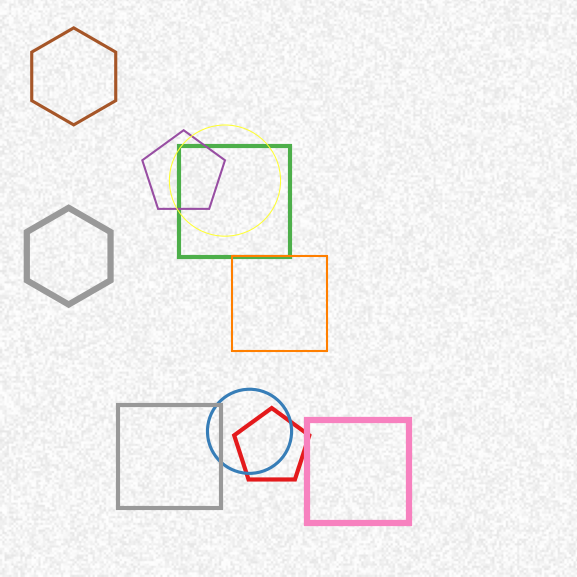[{"shape": "pentagon", "thickness": 2, "radius": 0.34, "center": [0.471, 0.224]}, {"shape": "circle", "thickness": 1.5, "radius": 0.36, "center": [0.432, 0.252]}, {"shape": "square", "thickness": 2, "radius": 0.48, "center": [0.407, 0.65]}, {"shape": "pentagon", "thickness": 1, "radius": 0.38, "center": [0.318, 0.698]}, {"shape": "square", "thickness": 1, "radius": 0.41, "center": [0.484, 0.474]}, {"shape": "circle", "thickness": 0.5, "radius": 0.48, "center": [0.39, 0.686]}, {"shape": "hexagon", "thickness": 1.5, "radius": 0.42, "center": [0.128, 0.867]}, {"shape": "square", "thickness": 3, "radius": 0.44, "center": [0.619, 0.183]}, {"shape": "hexagon", "thickness": 3, "radius": 0.42, "center": [0.119, 0.556]}, {"shape": "square", "thickness": 2, "radius": 0.45, "center": [0.293, 0.209]}]